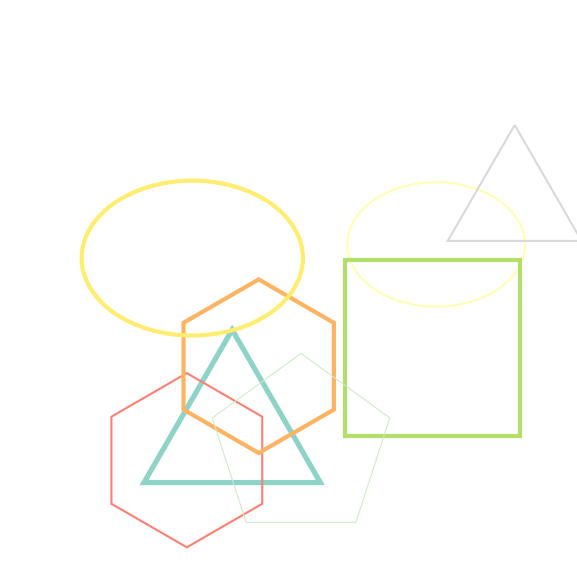[{"shape": "triangle", "thickness": 2.5, "radius": 0.88, "center": [0.402, 0.252]}, {"shape": "oval", "thickness": 1, "radius": 0.77, "center": [0.755, 0.576]}, {"shape": "hexagon", "thickness": 1, "radius": 0.75, "center": [0.324, 0.202]}, {"shape": "hexagon", "thickness": 2, "radius": 0.75, "center": [0.448, 0.365]}, {"shape": "square", "thickness": 2, "radius": 0.76, "center": [0.749, 0.397]}, {"shape": "triangle", "thickness": 1, "radius": 0.67, "center": [0.891, 0.649]}, {"shape": "pentagon", "thickness": 0.5, "radius": 0.81, "center": [0.521, 0.226]}, {"shape": "oval", "thickness": 2, "radius": 0.96, "center": [0.333, 0.552]}]